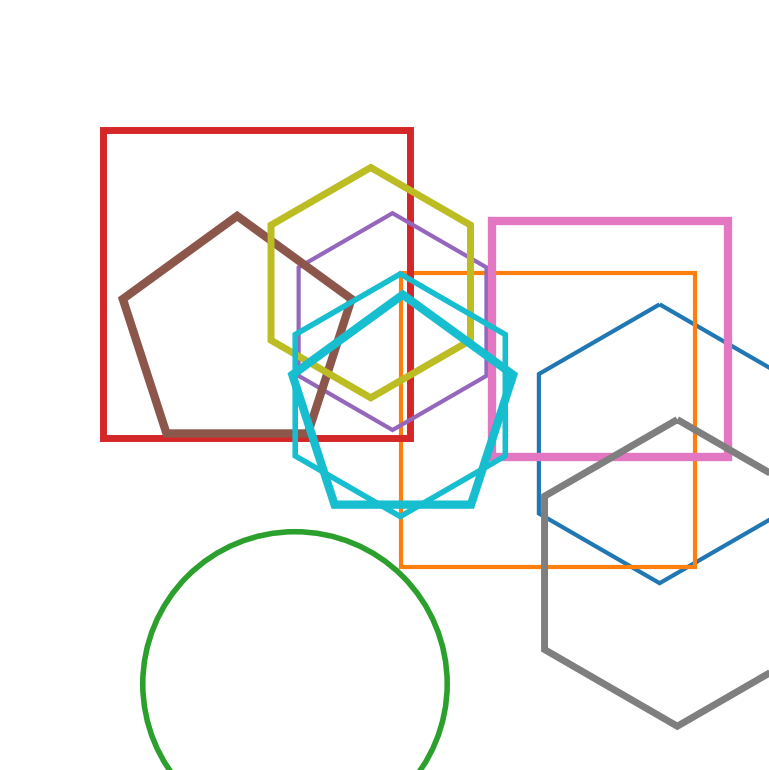[{"shape": "hexagon", "thickness": 1.5, "radius": 0.91, "center": [0.857, 0.424]}, {"shape": "square", "thickness": 1.5, "radius": 0.96, "center": [0.711, 0.454]}, {"shape": "circle", "thickness": 2, "radius": 0.99, "center": [0.383, 0.112]}, {"shape": "square", "thickness": 2.5, "radius": 1.0, "center": [0.333, 0.631]}, {"shape": "hexagon", "thickness": 1.5, "radius": 0.7, "center": [0.51, 0.582]}, {"shape": "pentagon", "thickness": 3, "radius": 0.78, "center": [0.308, 0.563]}, {"shape": "square", "thickness": 3, "radius": 0.77, "center": [0.792, 0.56]}, {"shape": "hexagon", "thickness": 2.5, "radius": 1.0, "center": [0.88, 0.256]}, {"shape": "hexagon", "thickness": 2.5, "radius": 0.75, "center": [0.482, 0.633]}, {"shape": "hexagon", "thickness": 2, "radius": 0.79, "center": [0.52, 0.487]}, {"shape": "pentagon", "thickness": 3, "radius": 0.75, "center": [0.523, 0.467]}]